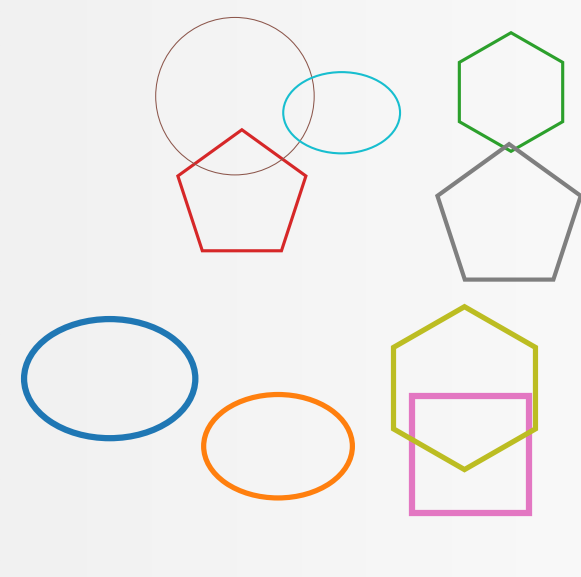[{"shape": "oval", "thickness": 3, "radius": 0.74, "center": [0.189, 0.343]}, {"shape": "oval", "thickness": 2.5, "radius": 0.64, "center": [0.478, 0.226]}, {"shape": "hexagon", "thickness": 1.5, "radius": 0.51, "center": [0.879, 0.84]}, {"shape": "pentagon", "thickness": 1.5, "radius": 0.58, "center": [0.416, 0.659]}, {"shape": "circle", "thickness": 0.5, "radius": 0.68, "center": [0.404, 0.833]}, {"shape": "square", "thickness": 3, "radius": 0.5, "center": [0.81, 0.212]}, {"shape": "pentagon", "thickness": 2, "radius": 0.65, "center": [0.876, 0.62]}, {"shape": "hexagon", "thickness": 2.5, "radius": 0.71, "center": [0.799, 0.327]}, {"shape": "oval", "thickness": 1, "radius": 0.5, "center": [0.588, 0.804]}]